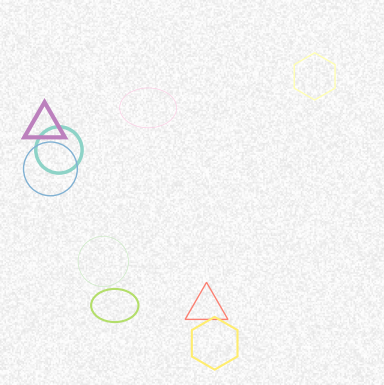[{"shape": "circle", "thickness": 2.5, "radius": 0.3, "center": [0.153, 0.611]}, {"shape": "hexagon", "thickness": 1, "radius": 0.31, "center": [0.817, 0.802]}, {"shape": "triangle", "thickness": 1, "radius": 0.32, "center": [0.536, 0.202]}, {"shape": "circle", "thickness": 1, "radius": 0.35, "center": [0.131, 0.561]}, {"shape": "oval", "thickness": 1.5, "radius": 0.31, "center": [0.298, 0.206]}, {"shape": "oval", "thickness": 0.5, "radius": 0.37, "center": [0.385, 0.72]}, {"shape": "triangle", "thickness": 3, "radius": 0.3, "center": [0.116, 0.674]}, {"shape": "circle", "thickness": 0.5, "radius": 0.33, "center": [0.268, 0.321]}, {"shape": "hexagon", "thickness": 1.5, "radius": 0.34, "center": [0.558, 0.108]}]